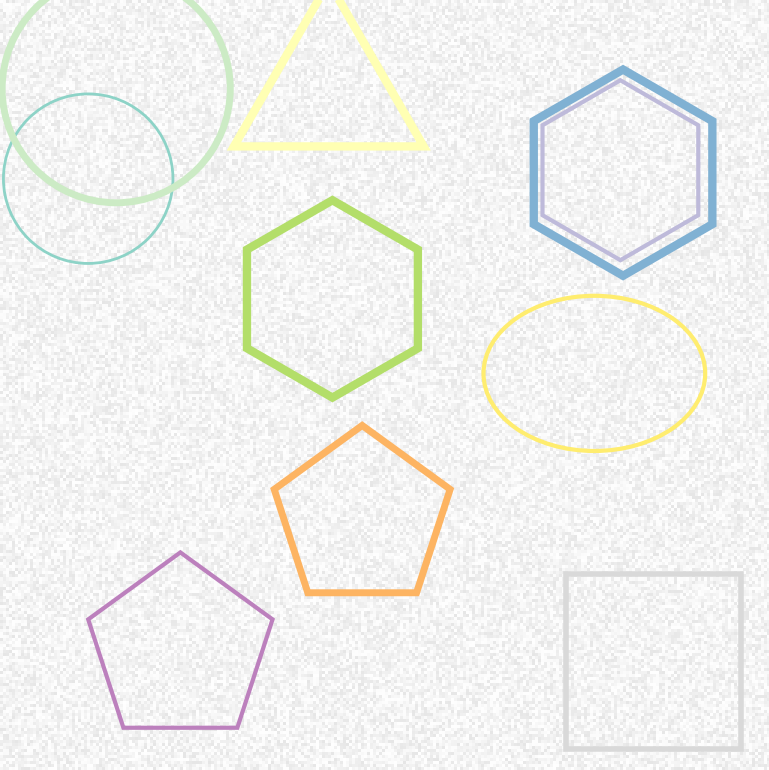[{"shape": "circle", "thickness": 1, "radius": 0.55, "center": [0.115, 0.768]}, {"shape": "triangle", "thickness": 3, "radius": 0.71, "center": [0.427, 0.881]}, {"shape": "hexagon", "thickness": 1.5, "radius": 0.58, "center": [0.806, 0.779]}, {"shape": "hexagon", "thickness": 3, "radius": 0.67, "center": [0.809, 0.776]}, {"shape": "pentagon", "thickness": 2.5, "radius": 0.6, "center": [0.47, 0.327]}, {"shape": "hexagon", "thickness": 3, "radius": 0.64, "center": [0.432, 0.612]}, {"shape": "square", "thickness": 2, "radius": 0.57, "center": [0.849, 0.141]}, {"shape": "pentagon", "thickness": 1.5, "radius": 0.63, "center": [0.234, 0.157]}, {"shape": "circle", "thickness": 2.5, "radius": 0.74, "center": [0.151, 0.885]}, {"shape": "oval", "thickness": 1.5, "radius": 0.72, "center": [0.772, 0.515]}]